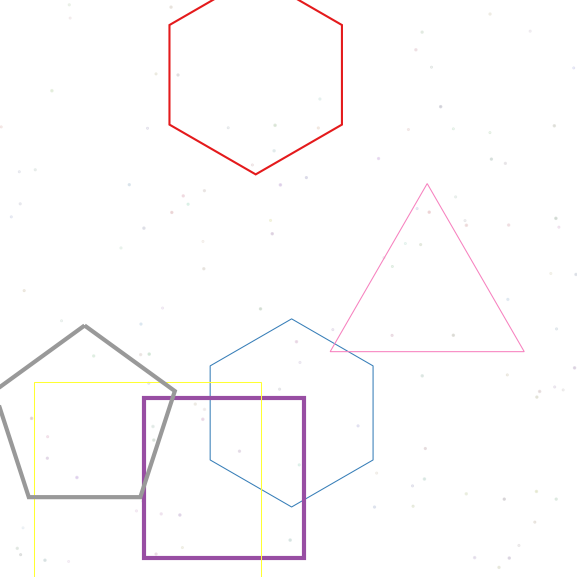[{"shape": "hexagon", "thickness": 1, "radius": 0.86, "center": [0.443, 0.87]}, {"shape": "hexagon", "thickness": 0.5, "radius": 0.81, "center": [0.505, 0.284]}, {"shape": "square", "thickness": 2, "radius": 0.69, "center": [0.388, 0.171]}, {"shape": "square", "thickness": 0.5, "radius": 0.98, "center": [0.255, 0.141]}, {"shape": "triangle", "thickness": 0.5, "radius": 0.97, "center": [0.74, 0.487]}, {"shape": "pentagon", "thickness": 2, "radius": 0.82, "center": [0.146, 0.271]}]